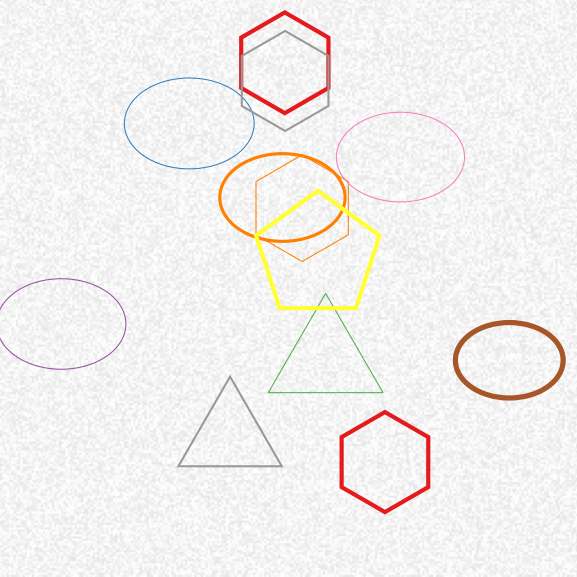[{"shape": "hexagon", "thickness": 2, "radius": 0.43, "center": [0.667, 0.199]}, {"shape": "hexagon", "thickness": 2, "radius": 0.44, "center": [0.493, 0.89]}, {"shape": "oval", "thickness": 0.5, "radius": 0.56, "center": [0.328, 0.785]}, {"shape": "triangle", "thickness": 0.5, "radius": 0.57, "center": [0.564, 0.377]}, {"shape": "oval", "thickness": 0.5, "radius": 0.56, "center": [0.106, 0.438]}, {"shape": "oval", "thickness": 1.5, "radius": 0.54, "center": [0.489, 0.657]}, {"shape": "hexagon", "thickness": 0.5, "radius": 0.46, "center": [0.523, 0.639]}, {"shape": "pentagon", "thickness": 2, "radius": 0.56, "center": [0.55, 0.556]}, {"shape": "oval", "thickness": 2.5, "radius": 0.47, "center": [0.882, 0.375]}, {"shape": "oval", "thickness": 0.5, "radius": 0.55, "center": [0.693, 0.727]}, {"shape": "triangle", "thickness": 1, "radius": 0.52, "center": [0.398, 0.243]}, {"shape": "hexagon", "thickness": 1, "radius": 0.43, "center": [0.494, 0.859]}]